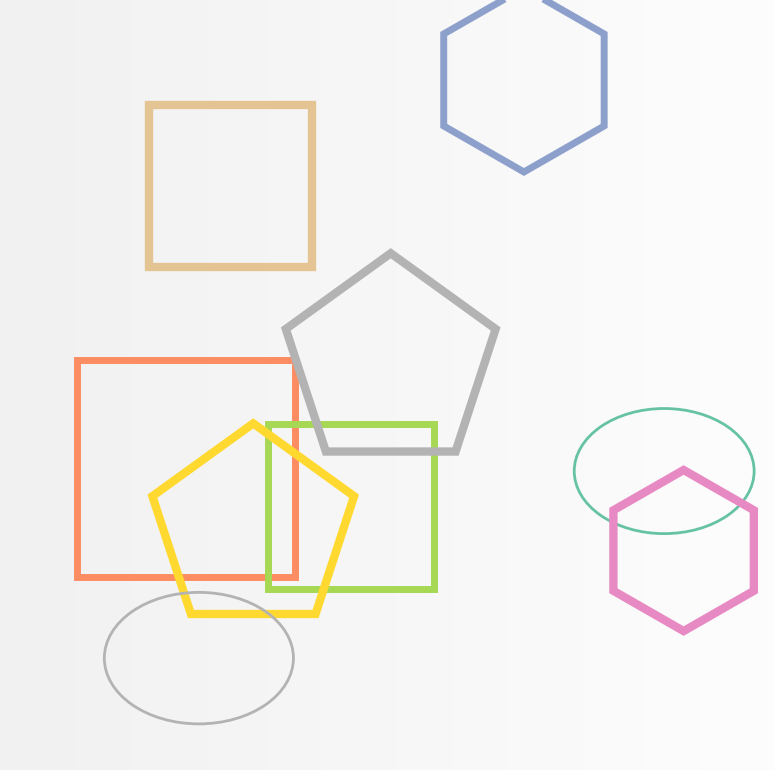[{"shape": "oval", "thickness": 1, "radius": 0.58, "center": [0.857, 0.388]}, {"shape": "square", "thickness": 2.5, "radius": 0.7, "center": [0.24, 0.391]}, {"shape": "hexagon", "thickness": 2.5, "radius": 0.6, "center": [0.676, 0.896]}, {"shape": "hexagon", "thickness": 3, "radius": 0.52, "center": [0.882, 0.285]}, {"shape": "square", "thickness": 2.5, "radius": 0.54, "center": [0.453, 0.342]}, {"shape": "pentagon", "thickness": 3, "radius": 0.68, "center": [0.327, 0.313]}, {"shape": "square", "thickness": 3, "radius": 0.53, "center": [0.297, 0.758]}, {"shape": "oval", "thickness": 1, "radius": 0.61, "center": [0.257, 0.145]}, {"shape": "pentagon", "thickness": 3, "radius": 0.71, "center": [0.504, 0.529]}]